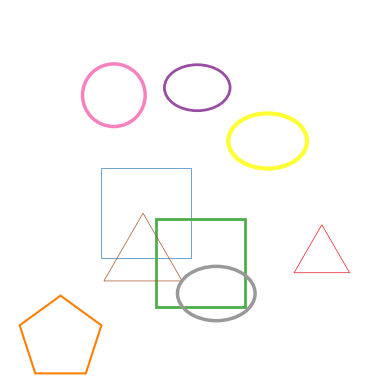[{"shape": "triangle", "thickness": 0.5, "radius": 0.42, "center": [0.836, 0.333]}, {"shape": "square", "thickness": 0.5, "radius": 0.58, "center": [0.38, 0.448]}, {"shape": "square", "thickness": 2, "radius": 0.58, "center": [0.522, 0.316]}, {"shape": "oval", "thickness": 2, "radius": 0.43, "center": [0.512, 0.772]}, {"shape": "pentagon", "thickness": 1.5, "radius": 0.56, "center": [0.157, 0.12]}, {"shape": "oval", "thickness": 3, "radius": 0.51, "center": [0.695, 0.634]}, {"shape": "triangle", "thickness": 0.5, "radius": 0.59, "center": [0.372, 0.329]}, {"shape": "circle", "thickness": 2.5, "radius": 0.41, "center": [0.296, 0.753]}, {"shape": "oval", "thickness": 2.5, "radius": 0.5, "center": [0.562, 0.238]}]